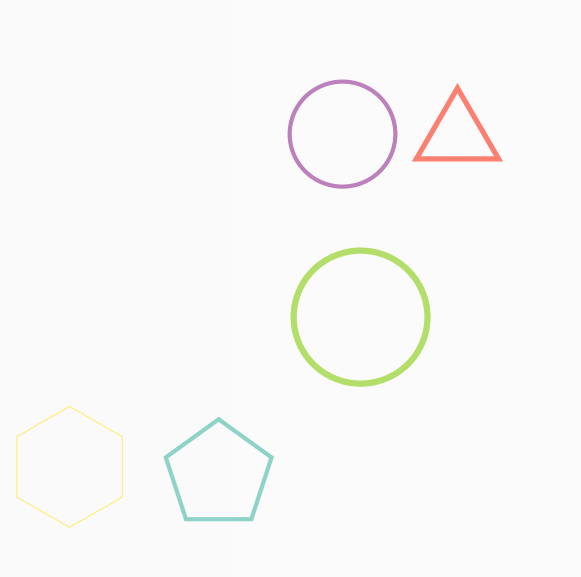[{"shape": "pentagon", "thickness": 2, "radius": 0.48, "center": [0.376, 0.177]}, {"shape": "triangle", "thickness": 2.5, "radius": 0.41, "center": [0.787, 0.765]}, {"shape": "circle", "thickness": 3, "radius": 0.58, "center": [0.62, 0.45]}, {"shape": "circle", "thickness": 2, "radius": 0.45, "center": [0.589, 0.767]}, {"shape": "hexagon", "thickness": 0.5, "radius": 0.52, "center": [0.12, 0.191]}]